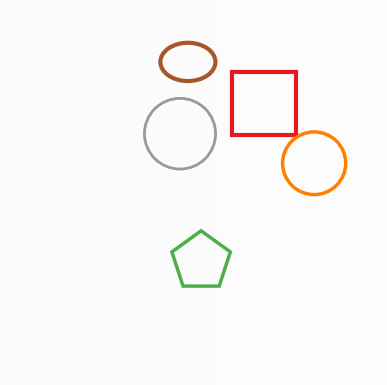[{"shape": "square", "thickness": 3, "radius": 0.41, "center": [0.681, 0.731]}, {"shape": "pentagon", "thickness": 2.5, "radius": 0.4, "center": [0.519, 0.321]}, {"shape": "circle", "thickness": 2.5, "radius": 0.41, "center": [0.811, 0.576]}, {"shape": "oval", "thickness": 3, "radius": 0.36, "center": [0.485, 0.839]}, {"shape": "circle", "thickness": 2, "radius": 0.46, "center": [0.465, 0.653]}]